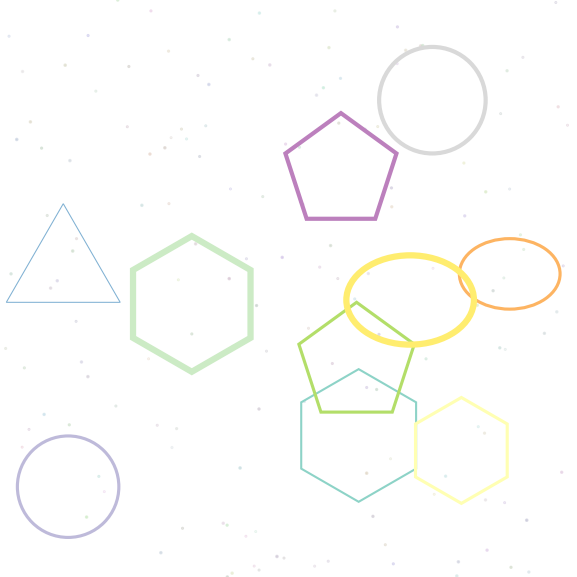[{"shape": "hexagon", "thickness": 1, "radius": 0.57, "center": [0.621, 0.245]}, {"shape": "hexagon", "thickness": 1.5, "radius": 0.46, "center": [0.799, 0.219]}, {"shape": "circle", "thickness": 1.5, "radius": 0.44, "center": [0.118, 0.156]}, {"shape": "triangle", "thickness": 0.5, "radius": 0.57, "center": [0.11, 0.533]}, {"shape": "oval", "thickness": 1.5, "radius": 0.44, "center": [0.883, 0.525]}, {"shape": "pentagon", "thickness": 1.5, "radius": 0.53, "center": [0.617, 0.371]}, {"shape": "circle", "thickness": 2, "radius": 0.46, "center": [0.749, 0.826]}, {"shape": "pentagon", "thickness": 2, "radius": 0.51, "center": [0.59, 0.702]}, {"shape": "hexagon", "thickness": 3, "radius": 0.59, "center": [0.332, 0.473]}, {"shape": "oval", "thickness": 3, "radius": 0.55, "center": [0.71, 0.48]}]